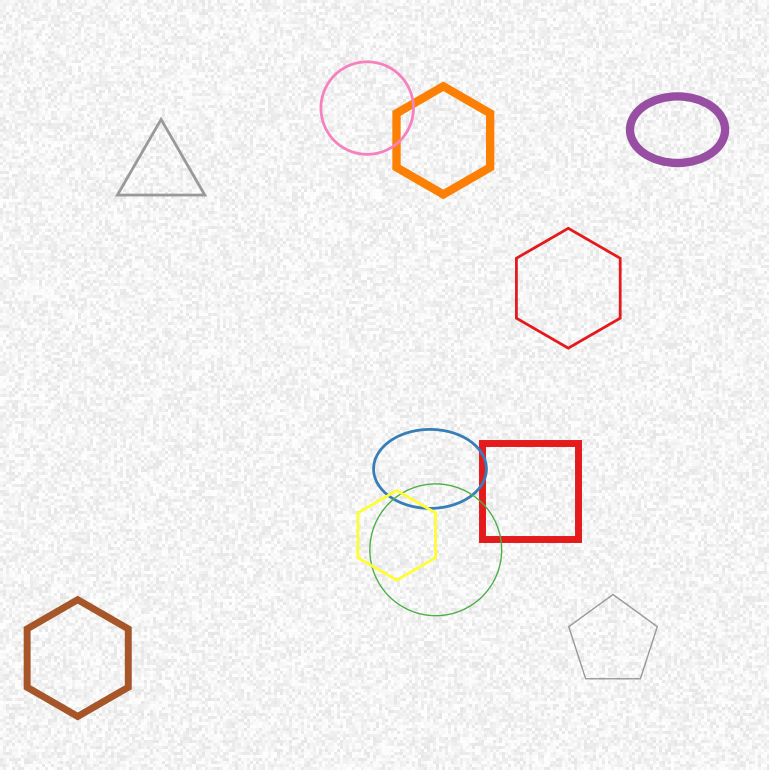[{"shape": "square", "thickness": 2.5, "radius": 0.31, "center": [0.688, 0.363]}, {"shape": "hexagon", "thickness": 1, "radius": 0.39, "center": [0.738, 0.626]}, {"shape": "oval", "thickness": 1, "radius": 0.37, "center": [0.558, 0.391]}, {"shape": "circle", "thickness": 0.5, "radius": 0.43, "center": [0.566, 0.286]}, {"shape": "oval", "thickness": 3, "radius": 0.31, "center": [0.88, 0.832]}, {"shape": "hexagon", "thickness": 3, "radius": 0.35, "center": [0.576, 0.818]}, {"shape": "hexagon", "thickness": 1, "radius": 0.29, "center": [0.515, 0.305]}, {"shape": "hexagon", "thickness": 2.5, "radius": 0.38, "center": [0.101, 0.145]}, {"shape": "circle", "thickness": 1, "radius": 0.3, "center": [0.477, 0.86]}, {"shape": "pentagon", "thickness": 0.5, "radius": 0.3, "center": [0.796, 0.167]}, {"shape": "triangle", "thickness": 1, "radius": 0.33, "center": [0.209, 0.779]}]